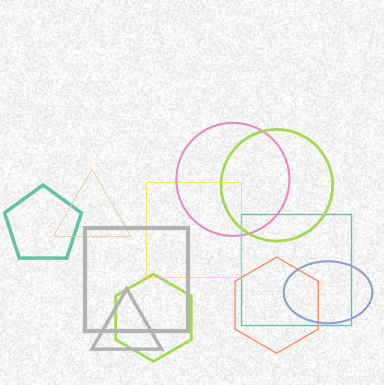[{"shape": "pentagon", "thickness": 2.5, "radius": 0.52, "center": [0.112, 0.415]}, {"shape": "square", "thickness": 1, "radius": 0.72, "center": [0.769, 0.301]}, {"shape": "hexagon", "thickness": 1, "radius": 0.62, "center": [0.719, 0.207]}, {"shape": "oval", "thickness": 1.5, "radius": 0.58, "center": [0.852, 0.241]}, {"shape": "circle", "thickness": 1.5, "radius": 0.73, "center": [0.605, 0.534]}, {"shape": "hexagon", "thickness": 2, "radius": 0.57, "center": [0.399, 0.175]}, {"shape": "circle", "thickness": 2, "radius": 0.72, "center": [0.719, 0.519]}, {"shape": "square", "thickness": 0.5, "radius": 0.61, "center": [0.503, 0.404]}, {"shape": "triangle", "thickness": 0.5, "radius": 0.58, "center": [0.239, 0.444]}, {"shape": "square", "thickness": 3, "radius": 0.67, "center": [0.356, 0.274]}, {"shape": "triangle", "thickness": 2.5, "radius": 0.52, "center": [0.329, 0.145]}]